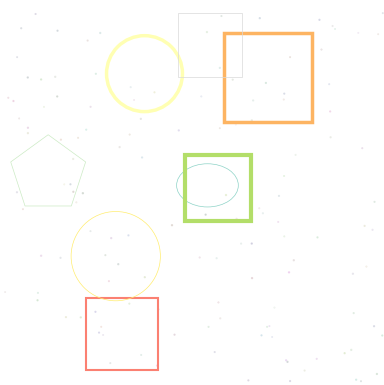[{"shape": "oval", "thickness": 0.5, "radius": 0.4, "center": [0.539, 0.519]}, {"shape": "circle", "thickness": 2.5, "radius": 0.49, "center": [0.375, 0.809]}, {"shape": "square", "thickness": 1.5, "radius": 0.47, "center": [0.316, 0.134]}, {"shape": "square", "thickness": 2.5, "radius": 0.58, "center": [0.696, 0.799]}, {"shape": "square", "thickness": 3, "radius": 0.42, "center": [0.566, 0.511]}, {"shape": "square", "thickness": 0.5, "radius": 0.42, "center": [0.546, 0.884]}, {"shape": "pentagon", "thickness": 0.5, "radius": 0.51, "center": [0.125, 0.548]}, {"shape": "circle", "thickness": 0.5, "radius": 0.58, "center": [0.301, 0.335]}]